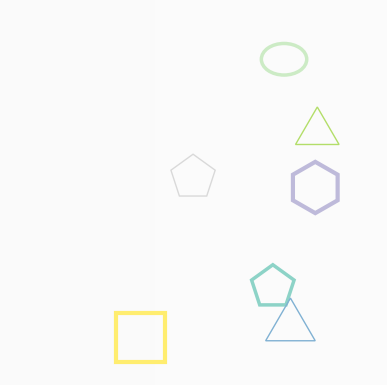[{"shape": "pentagon", "thickness": 2.5, "radius": 0.29, "center": [0.704, 0.255]}, {"shape": "hexagon", "thickness": 3, "radius": 0.33, "center": [0.814, 0.513]}, {"shape": "triangle", "thickness": 1, "radius": 0.37, "center": [0.75, 0.152]}, {"shape": "triangle", "thickness": 1, "radius": 0.32, "center": [0.819, 0.657]}, {"shape": "pentagon", "thickness": 1, "radius": 0.3, "center": [0.498, 0.539]}, {"shape": "oval", "thickness": 2.5, "radius": 0.29, "center": [0.733, 0.846]}, {"shape": "square", "thickness": 3, "radius": 0.32, "center": [0.362, 0.123]}]